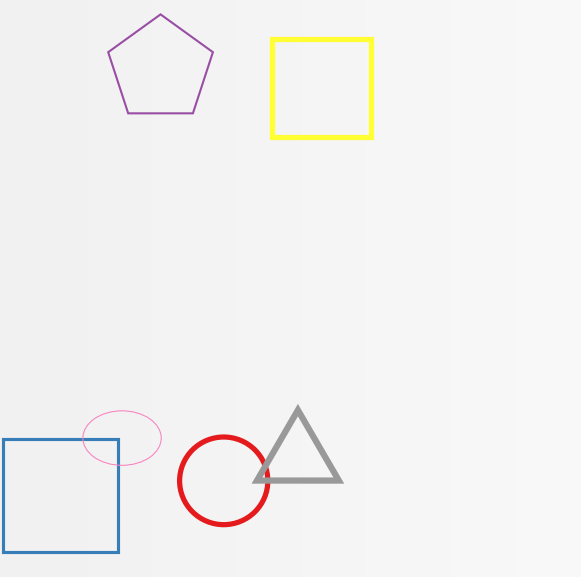[{"shape": "circle", "thickness": 2.5, "radius": 0.38, "center": [0.385, 0.167]}, {"shape": "square", "thickness": 1.5, "radius": 0.49, "center": [0.104, 0.141]}, {"shape": "pentagon", "thickness": 1, "radius": 0.47, "center": [0.276, 0.88]}, {"shape": "square", "thickness": 2.5, "radius": 0.42, "center": [0.553, 0.846]}, {"shape": "oval", "thickness": 0.5, "radius": 0.34, "center": [0.21, 0.241]}, {"shape": "triangle", "thickness": 3, "radius": 0.41, "center": [0.513, 0.208]}]